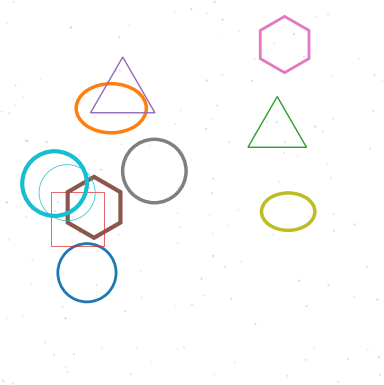[{"shape": "circle", "thickness": 2, "radius": 0.38, "center": [0.226, 0.292]}, {"shape": "oval", "thickness": 2.5, "radius": 0.46, "center": [0.289, 0.719]}, {"shape": "triangle", "thickness": 1, "radius": 0.44, "center": [0.72, 0.661]}, {"shape": "square", "thickness": 0.5, "radius": 0.35, "center": [0.201, 0.431]}, {"shape": "triangle", "thickness": 1, "radius": 0.48, "center": [0.319, 0.755]}, {"shape": "hexagon", "thickness": 3, "radius": 0.4, "center": [0.244, 0.461]}, {"shape": "hexagon", "thickness": 2, "radius": 0.37, "center": [0.739, 0.884]}, {"shape": "circle", "thickness": 2.5, "radius": 0.41, "center": [0.401, 0.556]}, {"shape": "oval", "thickness": 2.5, "radius": 0.35, "center": [0.748, 0.45]}, {"shape": "circle", "thickness": 3, "radius": 0.42, "center": [0.142, 0.523]}, {"shape": "circle", "thickness": 0.5, "radius": 0.36, "center": [0.174, 0.499]}]